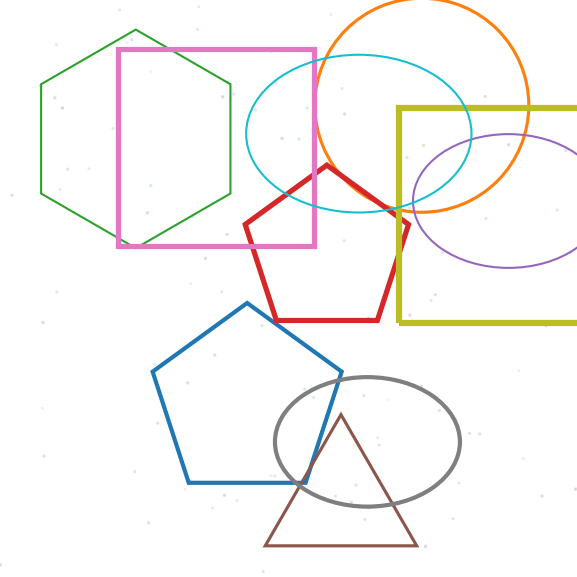[{"shape": "pentagon", "thickness": 2, "radius": 0.86, "center": [0.428, 0.302]}, {"shape": "circle", "thickness": 1.5, "radius": 0.93, "center": [0.73, 0.817]}, {"shape": "hexagon", "thickness": 1, "radius": 0.95, "center": [0.235, 0.759]}, {"shape": "pentagon", "thickness": 2.5, "radius": 0.74, "center": [0.566, 0.565]}, {"shape": "oval", "thickness": 1, "radius": 0.83, "center": [0.881, 0.651]}, {"shape": "triangle", "thickness": 1.5, "radius": 0.76, "center": [0.59, 0.13]}, {"shape": "square", "thickness": 2.5, "radius": 0.85, "center": [0.374, 0.744]}, {"shape": "oval", "thickness": 2, "radius": 0.8, "center": [0.636, 0.234]}, {"shape": "square", "thickness": 3, "radius": 0.93, "center": [0.878, 0.626]}, {"shape": "oval", "thickness": 1, "radius": 0.98, "center": [0.621, 0.768]}]